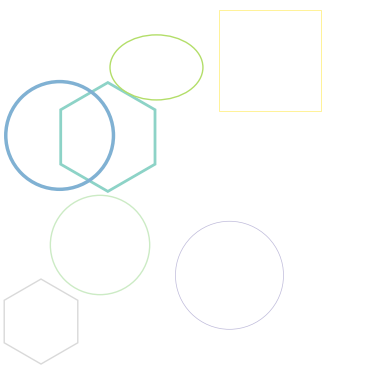[{"shape": "hexagon", "thickness": 2, "radius": 0.71, "center": [0.28, 0.644]}, {"shape": "circle", "thickness": 0.5, "radius": 0.7, "center": [0.596, 0.285]}, {"shape": "circle", "thickness": 2.5, "radius": 0.7, "center": [0.155, 0.648]}, {"shape": "oval", "thickness": 1, "radius": 0.6, "center": [0.406, 0.825]}, {"shape": "hexagon", "thickness": 1, "radius": 0.55, "center": [0.106, 0.165]}, {"shape": "circle", "thickness": 1, "radius": 0.65, "center": [0.26, 0.364]}, {"shape": "square", "thickness": 0.5, "radius": 0.66, "center": [0.702, 0.843]}]